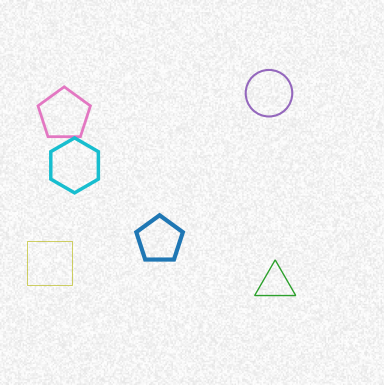[{"shape": "pentagon", "thickness": 3, "radius": 0.32, "center": [0.414, 0.377]}, {"shape": "triangle", "thickness": 1, "radius": 0.31, "center": [0.715, 0.263]}, {"shape": "circle", "thickness": 1.5, "radius": 0.3, "center": [0.699, 0.758]}, {"shape": "pentagon", "thickness": 2, "radius": 0.36, "center": [0.167, 0.703]}, {"shape": "square", "thickness": 0.5, "radius": 0.29, "center": [0.129, 0.316]}, {"shape": "hexagon", "thickness": 2.5, "radius": 0.36, "center": [0.194, 0.57]}]